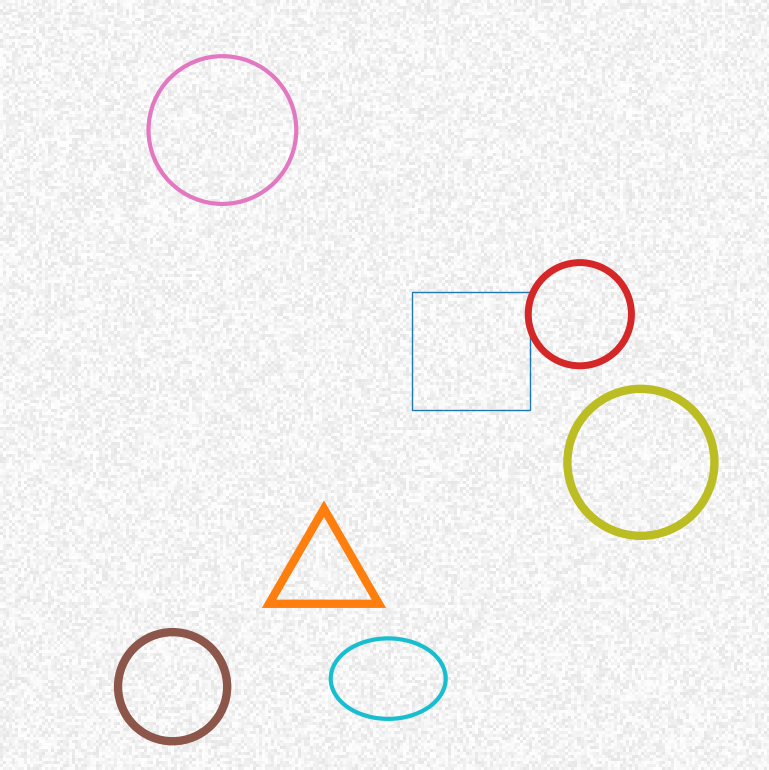[{"shape": "square", "thickness": 0.5, "radius": 0.38, "center": [0.612, 0.544]}, {"shape": "triangle", "thickness": 3, "radius": 0.41, "center": [0.421, 0.257]}, {"shape": "circle", "thickness": 2.5, "radius": 0.34, "center": [0.753, 0.592]}, {"shape": "circle", "thickness": 3, "radius": 0.35, "center": [0.224, 0.108]}, {"shape": "circle", "thickness": 1.5, "radius": 0.48, "center": [0.289, 0.831]}, {"shape": "circle", "thickness": 3, "radius": 0.48, "center": [0.832, 0.4]}, {"shape": "oval", "thickness": 1.5, "radius": 0.37, "center": [0.504, 0.119]}]